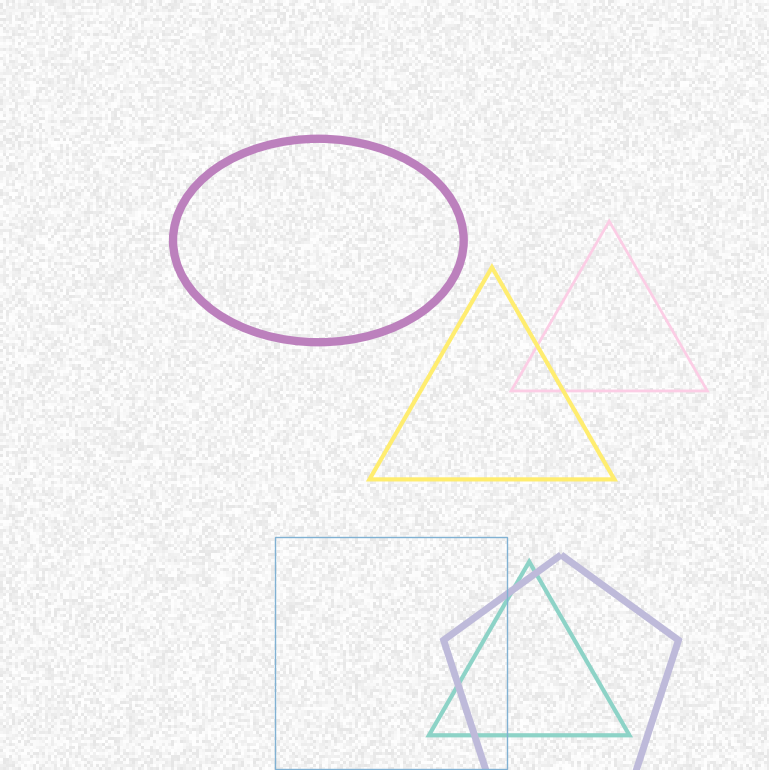[{"shape": "triangle", "thickness": 1.5, "radius": 0.75, "center": [0.687, 0.12]}, {"shape": "pentagon", "thickness": 2.5, "radius": 0.8, "center": [0.729, 0.119]}, {"shape": "square", "thickness": 0.5, "radius": 0.75, "center": [0.508, 0.152]}, {"shape": "triangle", "thickness": 1, "radius": 0.74, "center": [0.791, 0.566]}, {"shape": "oval", "thickness": 3, "radius": 0.94, "center": [0.413, 0.688]}, {"shape": "triangle", "thickness": 1.5, "radius": 0.92, "center": [0.639, 0.469]}]